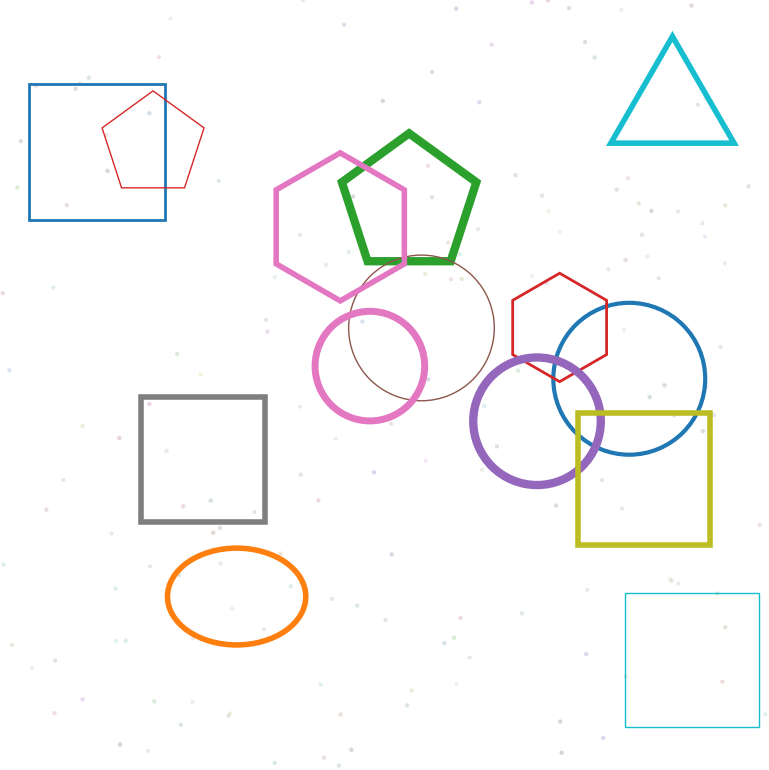[{"shape": "square", "thickness": 1, "radius": 0.44, "center": [0.126, 0.803]}, {"shape": "circle", "thickness": 1.5, "radius": 0.49, "center": [0.817, 0.508]}, {"shape": "oval", "thickness": 2, "radius": 0.45, "center": [0.307, 0.225]}, {"shape": "pentagon", "thickness": 3, "radius": 0.46, "center": [0.531, 0.735]}, {"shape": "hexagon", "thickness": 1, "radius": 0.35, "center": [0.727, 0.575]}, {"shape": "pentagon", "thickness": 0.5, "radius": 0.35, "center": [0.199, 0.812]}, {"shape": "circle", "thickness": 3, "radius": 0.41, "center": [0.697, 0.453]}, {"shape": "circle", "thickness": 0.5, "radius": 0.47, "center": [0.547, 0.574]}, {"shape": "hexagon", "thickness": 2, "radius": 0.48, "center": [0.442, 0.705]}, {"shape": "circle", "thickness": 2.5, "radius": 0.36, "center": [0.48, 0.525]}, {"shape": "square", "thickness": 2, "radius": 0.41, "center": [0.264, 0.403]}, {"shape": "square", "thickness": 2, "radius": 0.43, "center": [0.837, 0.378]}, {"shape": "triangle", "thickness": 2, "radius": 0.46, "center": [0.873, 0.86]}, {"shape": "square", "thickness": 0.5, "radius": 0.43, "center": [0.898, 0.143]}]